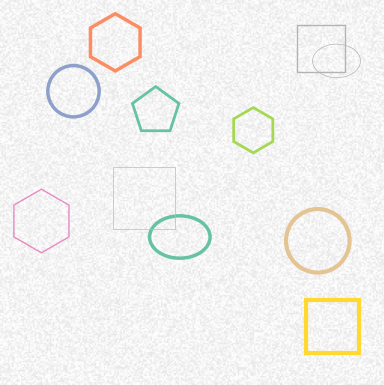[{"shape": "pentagon", "thickness": 2, "radius": 0.32, "center": [0.404, 0.712]}, {"shape": "oval", "thickness": 2.5, "radius": 0.39, "center": [0.467, 0.384]}, {"shape": "hexagon", "thickness": 2.5, "radius": 0.37, "center": [0.299, 0.89]}, {"shape": "circle", "thickness": 2.5, "radius": 0.33, "center": [0.191, 0.763]}, {"shape": "hexagon", "thickness": 1, "radius": 0.41, "center": [0.108, 0.426]}, {"shape": "hexagon", "thickness": 2, "radius": 0.29, "center": [0.658, 0.662]}, {"shape": "square", "thickness": 0.5, "radius": 0.4, "center": [0.374, 0.487]}, {"shape": "square", "thickness": 3, "radius": 0.34, "center": [0.865, 0.153]}, {"shape": "circle", "thickness": 3, "radius": 0.41, "center": [0.825, 0.375]}, {"shape": "square", "thickness": 1, "radius": 0.31, "center": [0.834, 0.874]}, {"shape": "oval", "thickness": 0.5, "radius": 0.31, "center": [0.874, 0.842]}]